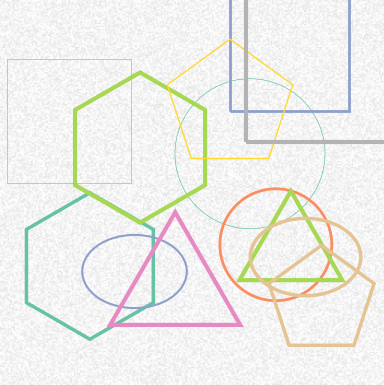[{"shape": "circle", "thickness": 0.5, "radius": 0.97, "center": [0.649, 0.601]}, {"shape": "hexagon", "thickness": 2.5, "radius": 0.95, "center": [0.233, 0.309]}, {"shape": "circle", "thickness": 2, "radius": 0.73, "center": [0.716, 0.364]}, {"shape": "square", "thickness": 2, "radius": 0.78, "center": [0.752, 0.867]}, {"shape": "oval", "thickness": 1.5, "radius": 0.68, "center": [0.349, 0.295]}, {"shape": "triangle", "thickness": 3, "radius": 0.98, "center": [0.455, 0.254]}, {"shape": "triangle", "thickness": 3, "radius": 0.77, "center": [0.756, 0.349]}, {"shape": "hexagon", "thickness": 3, "radius": 0.98, "center": [0.364, 0.617]}, {"shape": "pentagon", "thickness": 1, "radius": 0.86, "center": [0.597, 0.727]}, {"shape": "oval", "thickness": 2.5, "radius": 0.72, "center": [0.794, 0.332]}, {"shape": "pentagon", "thickness": 2.5, "radius": 0.72, "center": [0.835, 0.219]}, {"shape": "square", "thickness": 0.5, "radius": 0.81, "center": [0.179, 0.686]}, {"shape": "square", "thickness": 3, "radius": 0.96, "center": [0.833, 0.824]}]